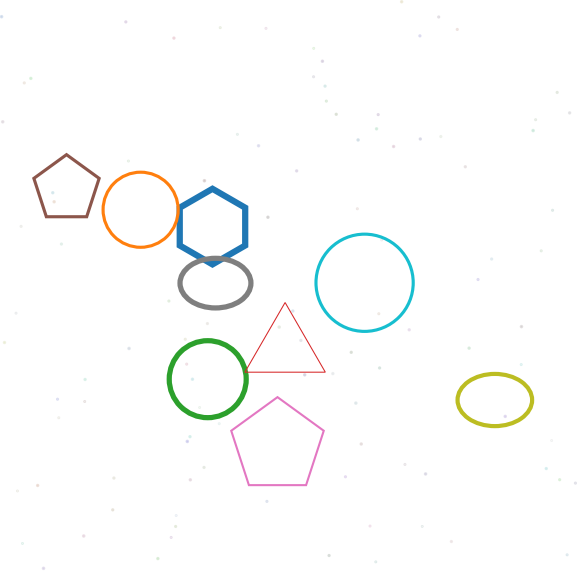[{"shape": "hexagon", "thickness": 3, "radius": 0.33, "center": [0.368, 0.607]}, {"shape": "circle", "thickness": 1.5, "radius": 0.33, "center": [0.244, 0.636]}, {"shape": "circle", "thickness": 2.5, "radius": 0.33, "center": [0.36, 0.343]}, {"shape": "triangle", "thickness": 0.5, "radius": 0.4, "center": [0.494, 0.395]}, {"shape": "pentagon", "thickness": 1.5, "radius": 0.3, "center": [0.115, 0.672]}, {"shape": "pentagon", "thickness": 1, "radius": 0.42, "center": [0.481, 0.227]}, {"shape": "oval", "thickness": 2.5, "radius": 0.31, "center": [0.373, 0.509]}, {"shape": "oval", "thickness": 2, "radius": 0.32, "center": [0.857, 0.306]}, {"shape": "circle", "thickness": 1.5, "radius": 0.42, "center": [0.631, 0.509]}]